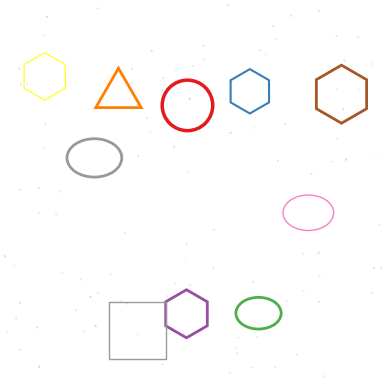[{"shape": "circle", "thickness": 2.5, "radius": 0.33, "center": [0.487, 0.726]}, {"shape": "hexagon", "thickness": 1.5, "radius": 0.29, "center": [0.649, 0.763]}, {"shape": "oval", "thickness": 2, "radius": 0.29, "center": [0.672, 0.187]}, {"shape": "hexagon", "thickness": 2, "radius": 0.31, "center": [0.484, 0.185]}, {"shape": "triangle", "thickness": 2, "radius": 0.34, "center": [0.308, 0.755]}, {"shape": "hexagon", "thickness": 1, "radius": 0.31, "center": [0.116, 0.802]}, {"shape": "hexagon", "thickness": 2, "radius": 0.38, "center": [0.887, 0.755]}, {"shape": "oval", "thickness": 1, "radius": 0.33, "center": [0.801, 0.447]}, {"shape": "oval", "thickness": 2, "radius": 0.36, "center": [0.245, 0.59]}, {"shape": "square", "thickness": 1, "radius": 0.37, "center": [0.357, 0.142]}]